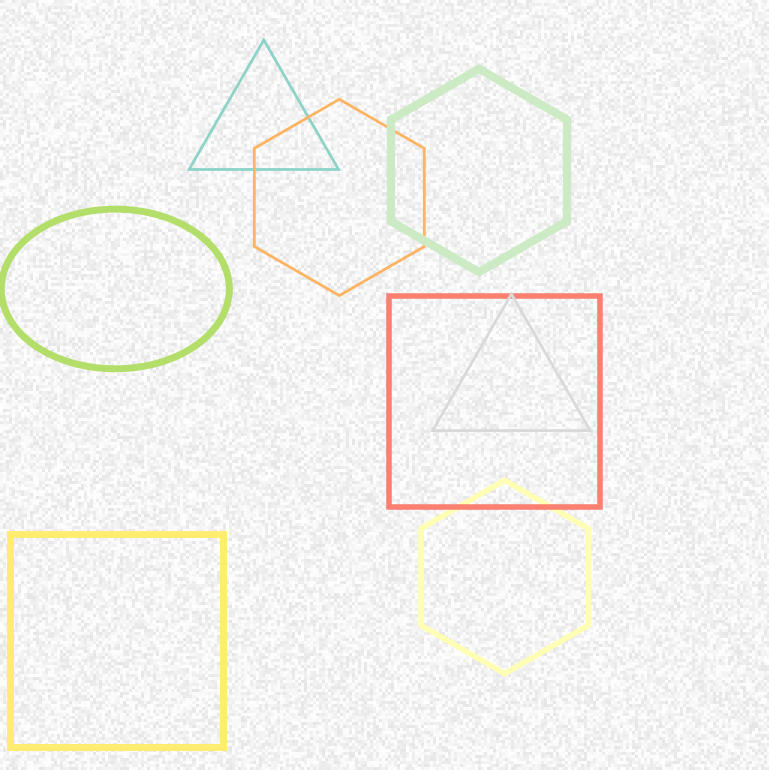[{"shape": "triangle", "thickness": 1, "radius": 0.56, "center": [0.343, 0.836]}, {"shape": "hexagon", "thickness": 2, "radius": 0.63, "center": [0.655, 0.251]}, {"shape": "square", "thickness": 2, "radius": 0.69, "center": [0.642, 0.478]}, {"shape": "hexagon", "thickness": 1, "radius": 0.64, "center": [0.441, 0.744]}, {"shape": "oval", "thickness": 2.5, "radius": 0.74, "center": [0.15, 0.625]}, {"shape": "triangle", "thickness": 1, "radius": 0.59, "center": [0.664, 0.5]}, {"shape": "hexagon", "thickness": 3, "radius": 0.66, "center": [0.622, 0.779]}, {"shape": "square", "thickness": 2.5, "radius": 0.69, "center": [0.151, 0.168]}]